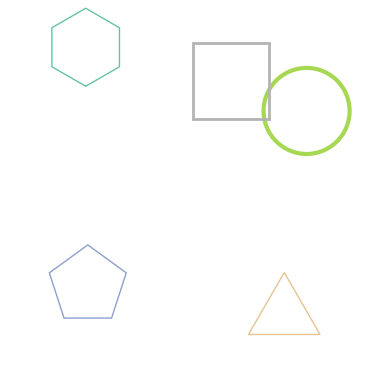[{"shape": "hexagon", "thickness": 1, "radius": 0.51, "center": [0.223, 0.877]}, {"shape": "pentagon", "thickness": 1, "radius": 0.53, "center": [0.228, 0.259]}, {"shape": "circle", "thickness": 3, "radius": 0.56, "center": [0.796, 0.712]}, {"shape": "triangle", "thickness": 1, "radius": 0.54, "center": [0.738, 0.185]}, {"shape": "square", "thickness": 2, "radius": 0.49, "center": [0.6, 0.79]}]